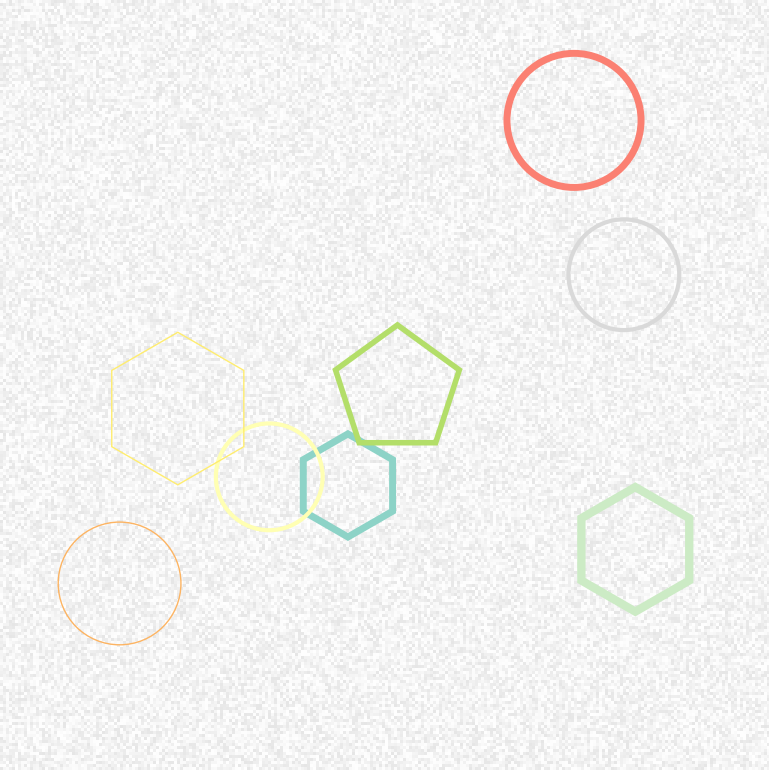[{"shape": "hexagon", "thickness": 2.5, "radius": 0.33, "center": [0.452, 0.37]}, {"shape": "circle", "thickness": 1.5, "radius": 0.35, "center": [0.35, 0.381]}, {"shape": "circle", "thickness": 2.5, "radius": 0.44, "center": [0.745, 0.844]}, {"shape": "circle", "thickness": 0.5, "radius": 0.4, "center": [0.155, 0.242]}, {"shape": "pentagon", "thickness": 2, "radius": 0.42, "center": [0.516, 0.493]}, {"shape": "circle", "thickness": 1.5, "radius": 0.36, "center": [0.81, 0.643]}, {"shape": "hexagon", "thickness": 3, "radius": 0.4, "center": [0.825, 0.287]}, {"shape": "hexagon", "thickness": 0.5, "radius": 0.5, "center": [0.231, 0.469]}]